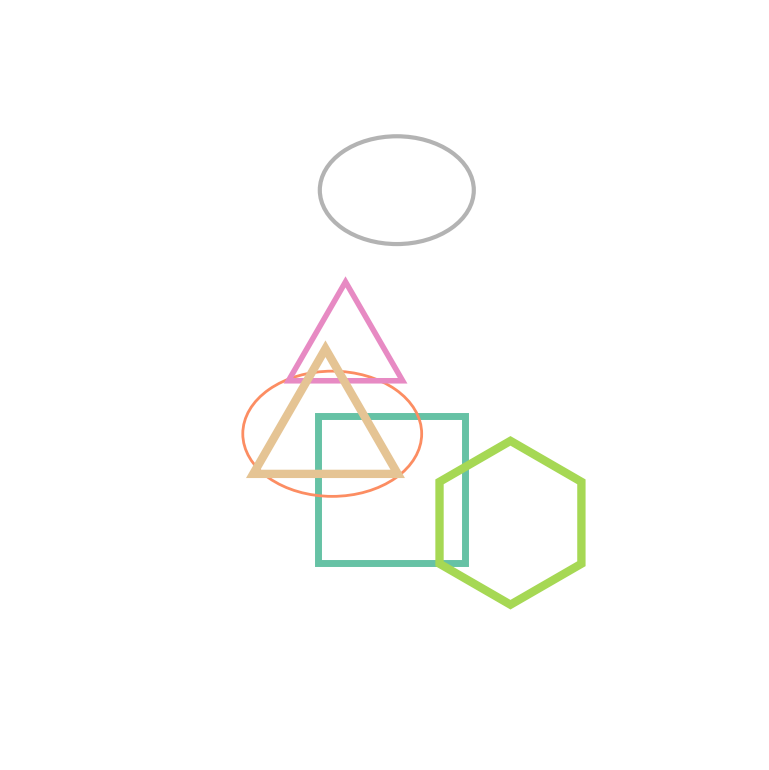[{"shape": "square", "thickness": 2.5, "radius": 0.48, "center": [0.509, 0.364]}, {"shape": "oval", "thickness": 1, "radius": 0.58, "center": [0.431, 0.437]}, {"shape": "triangle", "thickness": 2, "radius": 0.43, "center": [0.449, 0.548]}, {"shape": "hexagon", "thickness": 3, "radius": 0.53, "center": [0.663, 0.321]}, {"shape": "triangle", "thickness": 3, "radius": 0.54, "center": [0.423, 0.439]}, {"shape": "oval", "thickness": 1.5, "radius": 0.5, "center": [0.515, 0.753]}]